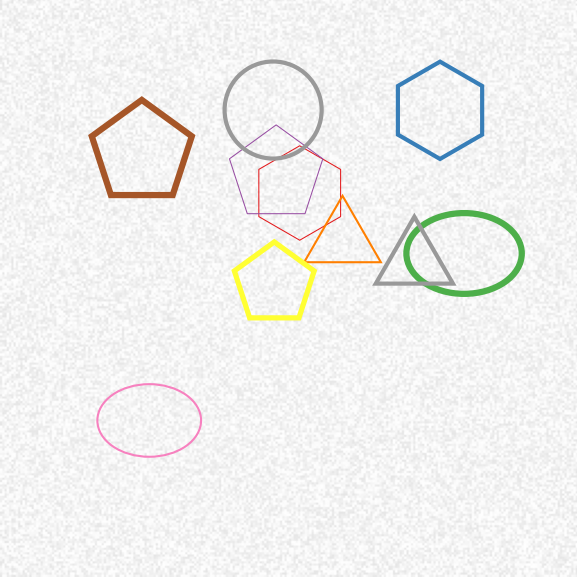[{"shape": "hexagon", "thickness": 0.5, "radius": 0.41, "center": [0.519, 0.665]}, {"shape": "hexagon", "thickness": 2, "radius": 0.42, "center": [0.762, 0.808]}, {"shape": "oval", "thickness": 3, "radius": 0.5, "center": [0.804, 0.56]}, {"shape": "pentagon", "thickness": 0.5, "radius": 0.43, "center": [0.478, 0.698]}, {"shape": "triangle", "thickness": 1, "radius": 0.38, "center": [0.593, 0.583]}, {"shape": "pentagon", "thickness": 2.5, "radius": 0.36, "center": [0.475, 0.508]}, {"shape": "pentagon", "thickness": 3, "radius": 0.46, "center": [0.246, 0.735]}, {"shape": "oval", "thickness": 1, "radius": 0.45, "center": [0.258, 0.271]}, {"shape": "triangle", "thickness": 2, "radius": 0.39, "center": [0.718, 0.547]}, {"shape": "circle", "thickness": 2, "radius": 0.42, "center": [0.473, 0.809]}]